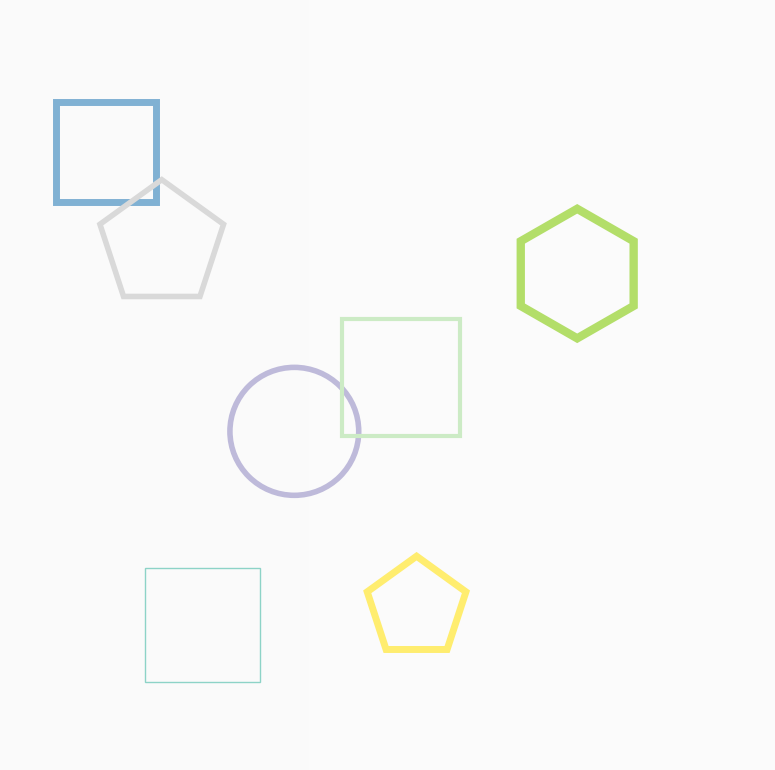[{"shape": "square", "thickness": 0.5, "radius": 0.37, "center": [0.261, 0.188]}, {"shape": "circle", "thickness": 2, "radius": 0.42, "center": [0.38, 0.44]}, {"shape": "square", "thickness": 2.5, "radius": 0.32, "center": [0.137, 0.802]}, {"shape": "hexagon", "thickness": 3, "radius": 0.42, "center": [0.745, 0.645]}, {"shape": "pentagon", "thickness": 2, "radius": 0.42, "center": [0.209, 0.683]}, {"shape": "square", "thickness": 1.5, "radius": 0.38, "center": [0.518, 0.51]}, {"shape": "pentagon", "thickness": 2.5, "radius": 0.33, "center": [0.538, 0.211]}]